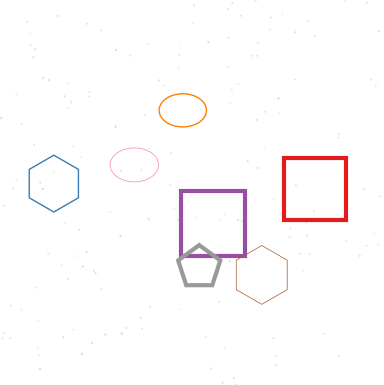[{"shape": "square", "thickness": 3, "radius": 0.41, "center": [0.818, 0.509]}, {"shape": "hexagon", "thickness": 1, "radius": 0.37, "center": [0.14, 0.523]}, {"shape": "square", "thickness": 3, "radius": 0.42, "center": [0.554, 0.419]}, {"shape": "oval", "thickness": 1, "radius": 0.31, "center": [0.475, 0.713]}, {"shape": "hexagon", "thickness": 0.5, "radius": 0.38, "center": [0.68, 0.286]}, {"shape": "oval", "thickness": 0.5, "radius": 0.31, "center": [0.349, 0.572]}, {"shape": "pentagon", "thickness": 3, "radius": 0.29, "center": [0.517, 0.306]}]